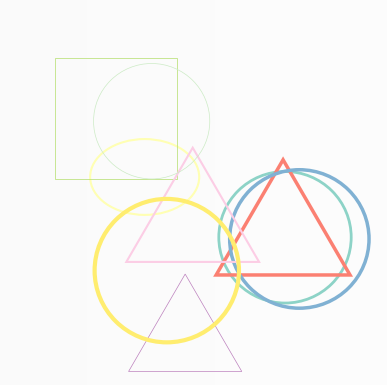[{"shape": "circle", "thickness": 2, "radius": 0.85, "center": [0.735, 0.384]}, {"shape": "oval", "thickness": 1.5, "radius": 0.7, "center": [0.373, 0.54]}, {"shape": "triangle", "thickness": 2.5, "radius": 1.0, "center": [0.731, 0.386]}, {"shape": "circle", "thickness": 2.5, "radius": 0.9, "center": [0.773, 0.379]}, {"shape": "square", "thickness": 0.5, "radius": 0.78, "center": [0.299, 0.693]}, {"shape": "triangle", "thickness": 1.5, "radius": 0.99, "center": [0.497, 0.419]}, {"shape": "triangle", "thickness": 0.5, "radius": 0.84, "center": [0.478, 0.119]}, {"shape": "circle", "thickness": 0.5, "radius": 0.75, "center": [0.391, 0.685]}, {"shape": "circle", "thickness": 3, "radius": 0.93, "center": [0.43, 0.297]}]